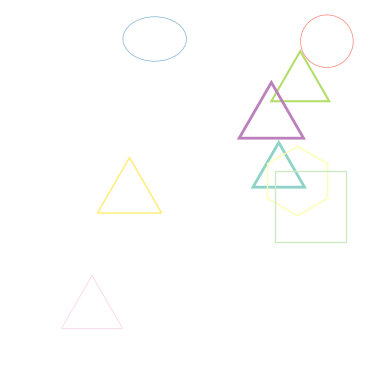[{"shape": "triangle", "thickness": 2, "radius": 0.39, "center": [0.724, 0.552]}, {"shape": "hexagon", "thickness": 1, "radius": 0.45, "center": [0.773, 0.53]}, {"shape": "circle", "thickness": 0.5, "radius": 0.34, "center": [0.849, 0.893]}, {"shape": "oval", "thickness": 0.5, "radius": 0.41, "center": [0.402, 0.899]}, {"shape": "triangle", "thickness": 1.5, "radius": 0.43, "center": [0.78, 0.78]}, {"shape": "triangle", "thickness": 0.5, "radius": 0.46, "center": [0.239, 0.193]}, {"shape": "triangle", "thickness": 2, "radius": 0.48, "center": [0.705, 0.689]}, {"shape": "square", "thickness": 1, "radius": 0.46, "center": [0.805, 0.463]}, {"shape": "triangle", "thickness": 1, "radius": 0.48, "center": [0.336, 0.495]}]